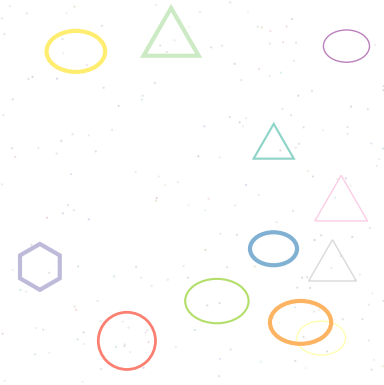[{"shape": "triangle", "thickness": 1.5, "radius": 0.3, "center": [0.711, 0.618]}, {"shape": "oval", "thickness": 1, "radius": 0.32, "center": [0.834, 0.122]}, {"shape": "hexagon", "thickness": 3, "radius": 0.3, "center": [0.104, 0.307]}, {"shape": "circle", "thickness": 2, "radius": 0.37, "center": [0.33, 0.115]}, {"shape": "oval", "thickness": 3, "radius": 0.31, "center": [0.71, 0.354]}, {"shape": "oval", "thickness": 3, "radius": 0.4, "center": [0.781, 0.163]}, {"shape": "oval", "thickness": 1.5, "radius": 0.41, "center": [0.563, 0.218]}, {"shape": "triangle", "thickness": 1, "radius": 0.39, "center": [0.886, 0.466]}, {"shape": "triangle", "thickness": 1, "radius": 0.36, "center": [0.864, 0.306]}, {"shape": "oval", "thickness": 1, "radius": 0.3, "center": [0.9, 0.88]}, {"shape": "triangle", "thickness": 3, "radius": 0.41, "center": [0.444, 0.897]}, {"shape": "oval", "thickness": 3, "radius": 0.38, "center": [0.197, 0.866]}]